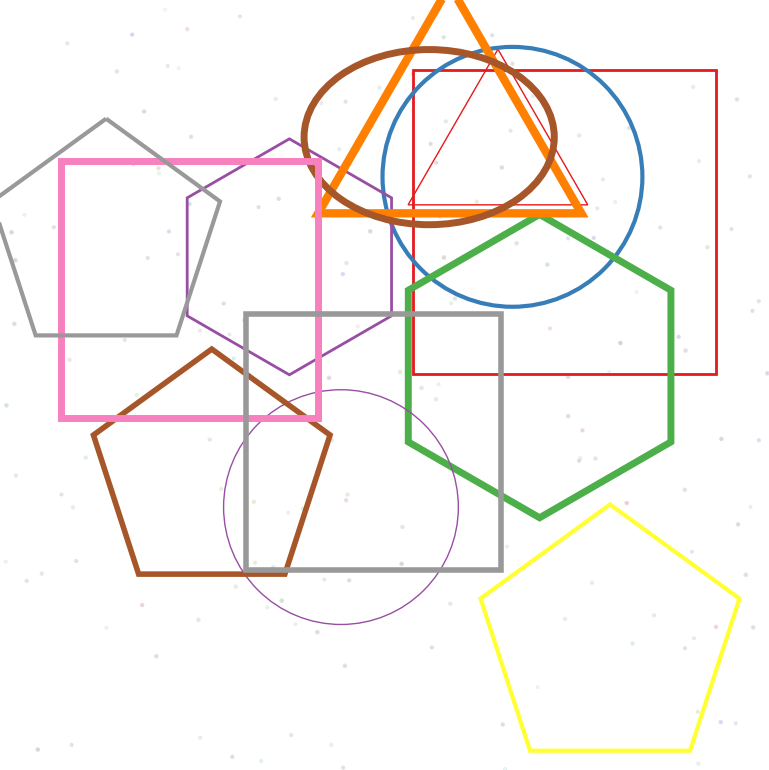[{"shape": "triangle", "thickness": 0.5, "radius": 0.67, "center": [0.647, 0.801]}, {"shape": "square", "thickness": 1, "radius": 0.99, "center": [0.733, 0.712]}, {"shape": "circle", "thickness": 1.5, "radius": 0.84, "center": [0.666, 0.77]}, {"shape": "hexagon", "thickness": 2.5, "radius": 0.98, "center": [0.701, 0.525]}, {"shape": "hexagon", "thickness": 1, "radius": 0.77, "center": [0.376, 0.666]}, {"shape": "circle", "thickness": 0.5, "radius": 0.76, "center": [0.443, 0.341]}, {"shape": "triangle", "thickness": 3, "radius": 0.99, "center": [0.584, 0.822]}, {"shape": "pentagon", "thickness": 1.5, "radius": 0.88, "center": [0.792, 0.168]}, {"shape": "pentagon", "thickness": 2, "radius": 0.81, "center": [0.275, 0.385]}, {"shape": "oval", "thickness": 2.5, "radius": 0.81, "center": [0.557, 0.822]}, {"shape": "square", "thickness": 2.5, "radius": 0.83, "center": [0.246, 0.624]}, {"shape": "pentagon", "thickness": 1.5, "radius": 0.78, "center": [0.138, 0.69]}, {"shape": "square", "thickness": 2, "radius": 0.83, "center": [0.485, 0.426]}]